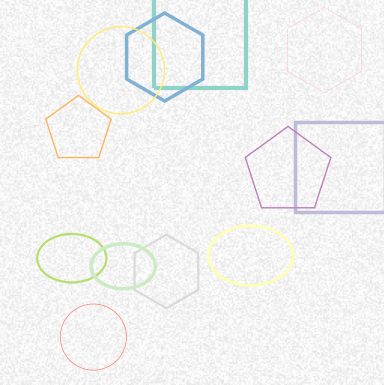[{"shape": "square", "thickness": 3, "radius": 0.6, "center": [0.519, 0.891]}, {"shape": "oval", "thickness": 2, "radius": 0.55, "center": [0.651, 0.336]}, {"shape": "square", "thickness": 2.5, "radius": 0.58, "center": [0.883, 0.566]}, {"shape": "circle", "thickness": 0.5, "radius": 0.43, "center": [0.243, 0.124]}, {"shape": "hexagon", "thickness": 2.5, "radius": 0.57, "center": [0.428, 0.852]}, {"shape": "pentagon", "thickness": 1, "radius": 0.45, "center": [0.204, 0.663]}, {"shape": "oval", "thickness": 1.5, "radius": 0.45, "center": [0.187, 0.329]}, {"shape": "hexagon", "thickness": 0.5, "radius": 0.55, "center": [0.843, 0.87]}, {"shape": "hexagon", "thickness": 1.5, "radius": 0.48, "center": [0.432, 0.295]}, {"shape": "pentagon", "thickness": 1, "radius": 0.58, "center": [0.748, 0.555]}, {"shape": "oval", "thickness": 2.5, "radius": 0.42, "center": [0.32, 0.309]}, {"shape": "circle", "thickness": 1, "radius": 0.57, "center": [0.314, 0.817]}]